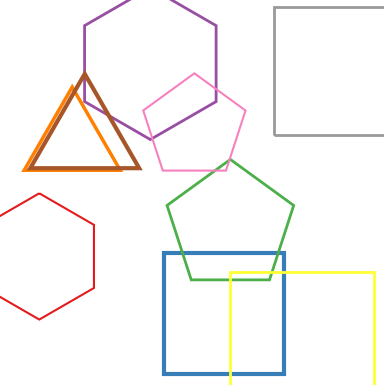[{"shape": "hexagon", "thickness": 1.5, "radius": 0.82, "center": [0.102, 0.334]}, {"shape": "square", "thickness": 3, "radius": 0.78, "center": [0.581, 0.185]}, {"shape": "pentagon", "thickness": 2, "radius": 0.86, "center": [0.598, 0.413]}, {"shape": "hexagon", "thickness": 2, "radius": 0.99, "center": [0.391, 0.835]}, {"shape": "triangle", "thickness": 2.5, "radius": 0.72, "center": [0.188, 0.63]}, {"shape": "square", "thickness": 2, "radius": 0.93, "center": [0.784, 0.108]}, {"shape": "triangle", "thickness": 3, "radius": 0.82, "center": [0.22, 0.645]}, {"shape": "pentagon", "thickness": 1.5, "radius": 0.7, "center": [0.505, 0.67]}, {"shape": "square", "thickness": 2, "radius": 0.83, "center": [0.877, 0.816]}]